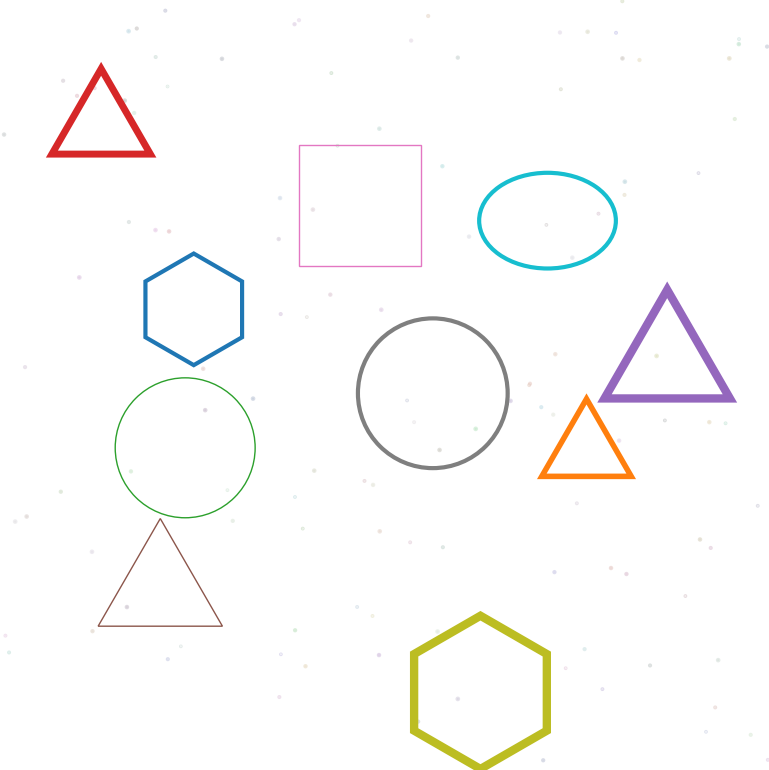[{"shape": "hexagon", "thickness": 1.5, "radius": 0.36, "center": [0.252, 0.598]}, {"shape": "triangle", "thickness": 2, "radius": 0.34, "center": [0.762, 0.415]}, {"shape": "circle", "thickness": 0.5, "radius": 0.45, "center": [0.24, 0.418]}, {"shape": "triangle", "thickness": 2.5, "radius": 0.37, "center": [0.131, 0.837]}, {"shape": "triangle", "thickness": 3, "radius": 0.47, "center": [0.866, 0.53]}, {"shape": "triangle", "thickness": 0.5, "radius": 0.47, "center": [0.208, 0.233]}, {"shape": "square", "thickness": 0.5, "radius": 0.39, "center": [0.468, 0.733]}, {"shape": "circle", "thickness": 1.5, "radius": 0.49, "center": [0.562, 0.489]}, {"shape": "hexagon", "thickness": 3, "radius": 0.5, "center": [0.624, 0.101]}, {"shape": "oval", "thickness": 1.5, "radius": 0.44, "center": [0.711, 0.713]}]